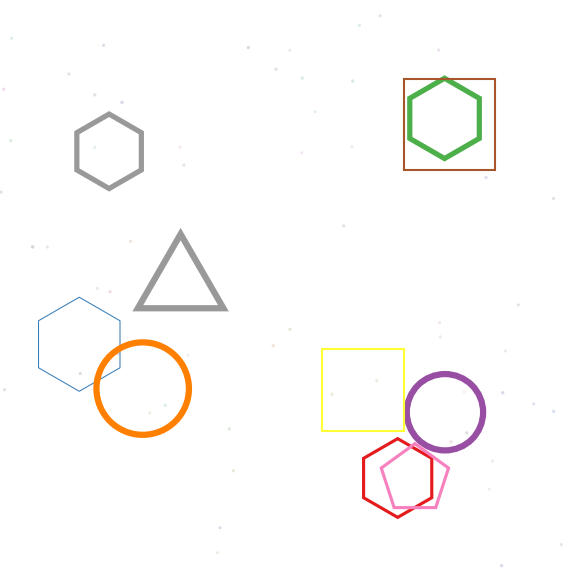[{"shape": "hexagon", "thickness": 1.5, "radius": 0.34, "center": [0.689, 0.171]}, {"shape": "hexagon", "thickness": 0.5, "radius": 0.41, "center": [0.137, 0.403]}, {"shape": "hexagon", "thickness": 2.5, "radius": 0.35, "center": [0.77, 0.794]}, {"shape": "circle", "thickness": 3, "radius": 0.33, "center": [0.77, 0.285]}, {"shape": "circle", "thickness": 3, "radius": 0.4, "center": [0.247, 0.326]}, {"shape": "square", "thickness": 1, "radius": 0.35, "center": [0.628, 0.324]}, {"shape": "square", "thickness": 1, "radius": 0.39, "center": [0.778, 0.783]}, {"shape": "pentagon", "thickness": 1.5, "radius": 0.31, "center": [0.718, 0.17]}, {"shape": "triangle", "thickness": 3, "radius": 0.43, "center": [0.313, 0.508]}, {"shape": "hexagon", "thickness": 2.5, "radius": 0.32, "center": [0.189, 0.737]}]